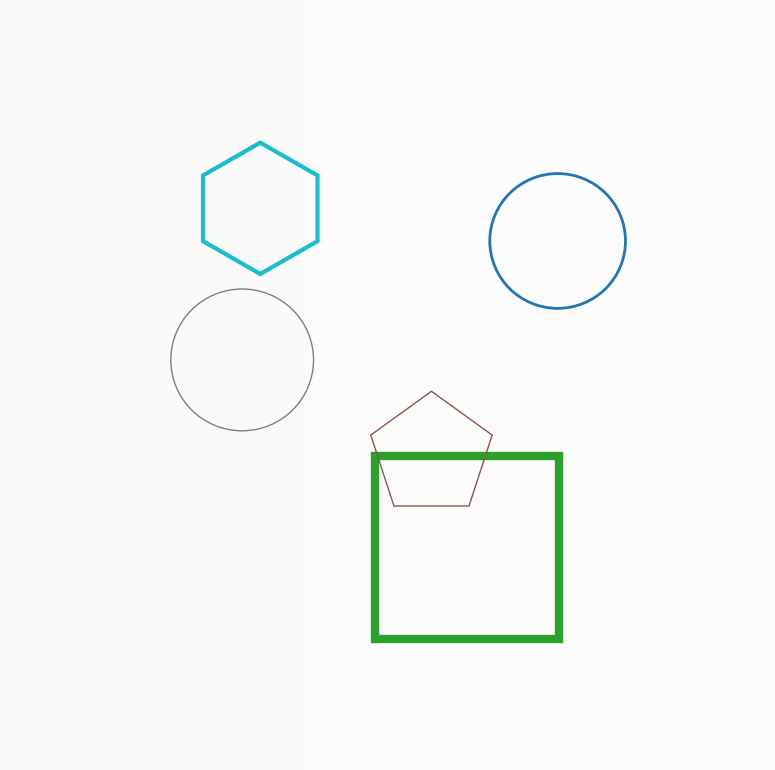[{"shape": "circle", "thickness": 1, "radius": 0.44, "center": [0.72, 0.687]}, {"shape": "square", "thickness": 3, "radius": 0.59, "center": [0.602, 0.289]}, {"shape": "pentagon", "thickness": 0.5, "radius": 0.41, "center": [0.557, 0.409]}, {"shape": "circle", "thickness": 0.5, "radius": 0.46, "center": [0.312, 0.533]}, {"shape": "hexagon", "thickness": 1.5, "radius": 0.43, "center": [0.336, 0.729]}]